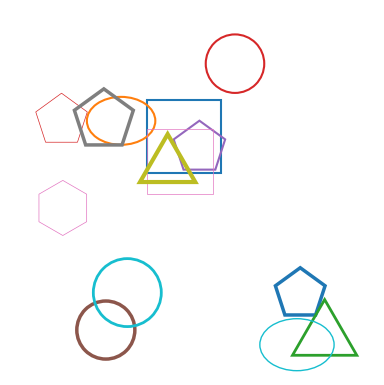[{"shape": "pentagon", "thickness": 2.5, "radius": 0.34, "center": [0.78, 0.237]}, {"shape": "square", "thickness": 1.5, "radius": 0.48, "center": [0.478, 0.645]}, {"shape": "oval", "thickness": 1.5, "radius": 0.44, "center": [0.315, 0.686]}, {"shape": "triangle", "thickness": 2, "radius": 0.48, "center": [0.843, 0.125]}, {"shape": "pentagon", "thickness": 0.5, "radius": 0.35, "center": [0.16, 0.688]}, {"shape": "circle", "thickness": 1.5, "radius": 0.38, "center": [0.61, 0.835]}, {"shape": "pentagon", "thickness": 1.5, "radius": 0.35, "center": [0.518, 0.616]}, {"shape": "circle", "thickness": 2.5, "radius": 0.38, "center": [0.275, 0.143]}, {"shape": "square", "thickness": 0.5, "radius": 0.43, "center": [0.467, 0.581]}, {"shape": "hexagon", "thickness": 0.5, "radius": 0.36, "center": [0.163, 0.46]}, {"shape": "pentagon", "thickness": 2.5, "radius": 0.4, "center": [0.27, 0.689]}, {"shape": "triangle", "thickness": 3, "radius": 0.41, "center": [0.435, 0.569]}, {"shape": "circle", "thickness": 2, "radius": 0.44, "center": [0.331, 0.24]}, {"shape": "oval", "thickness": 1, "radius": 0.48, "center": [0.771, 0.105]}]